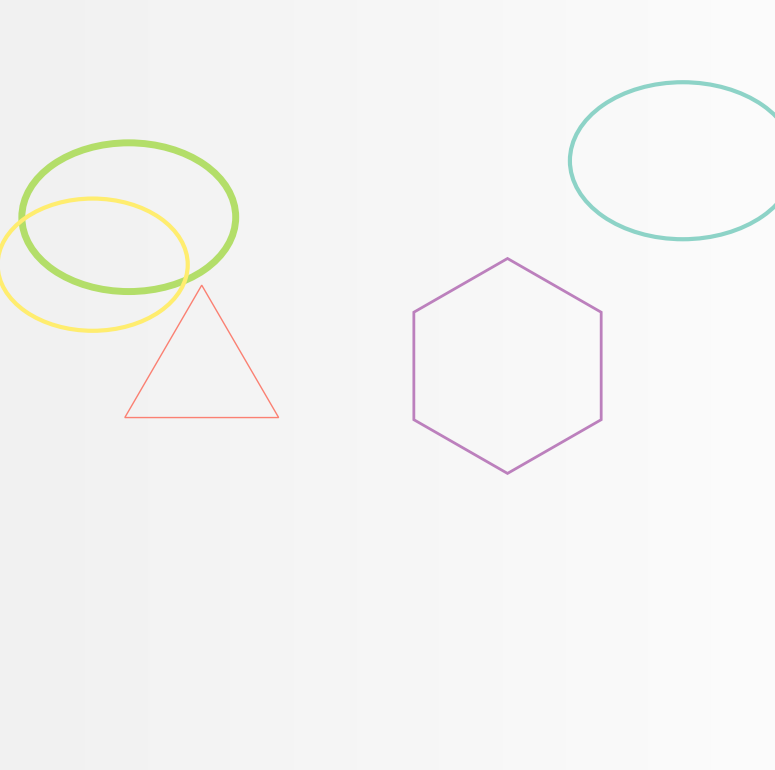[{"shape": "oval", "thickness": 1.5, "radius": 0.73, "center": [0.881, 0.791]}, {"shape": "triangle", "thickness": 0.5, "radius": 0.57, "center": [0.26, 0.515]}, {"shape": "oval", "thickness": 2.5, "radius": 0.69, "center": [0.166, 0.718]}, {"shape": "hexagon", "thickness": 1, "radius": 0.7, "center": [0.655, 0.525]}, {"shape": "oval", "thickness": 1.5, "radius": 0.61, "center": [0.12, 0.656]}]